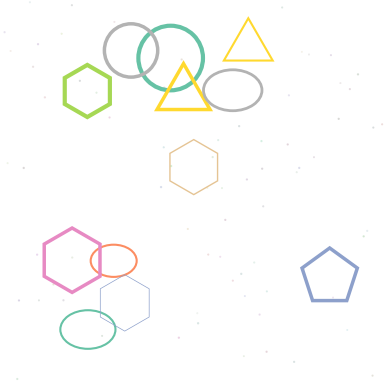[{"shape": "oval", "thickness": 1.5, "radius": 0.36, "center": [0.228, 0.144]}, {"shape": "circle", "thickness": 3, "radius": 0.42, "center": [0.443, 0.849]}, {"shape": "oval", "thickness": 1.5, "radius": 0.3, "center": [0.295, 0.323]}, {"shape": "hexagon", "thickness": 0.5, "radius": 0.37, "center": [0.324, 0.213]}, {"shape": "pentagon", "thickness": 2.5, "radius": 0.38, "center": [0.856, 0.28]}, {"shape": "hexagon", "thickness": 2.5, "radius": 0.42, "center": [0.187, 0.324]}, {"shape": "hexagon", "thickness": 3, "radius": 0.34, "center": [0.227, 0.764]}, {"shape": "triangle", "thickness": 1.5, "radius": 0.37, "center": [0.645, 0.879]}, {"shape": "triangle", "thickness": 2.5, "radius": 0.4, "center": [0.477, 0.755]}, {"shape": "hexagon", "thickness": 1, "radius": 0.36, "center": [0.503, 0.566]}, {"shape": "oval", "thickness": 2, "radius": 0.38, "center": [0.605, 0.766]}, {"shape": "circle", "thickness": 2.5, "radius": 0.35, "center": [0.34, 0.869]}]